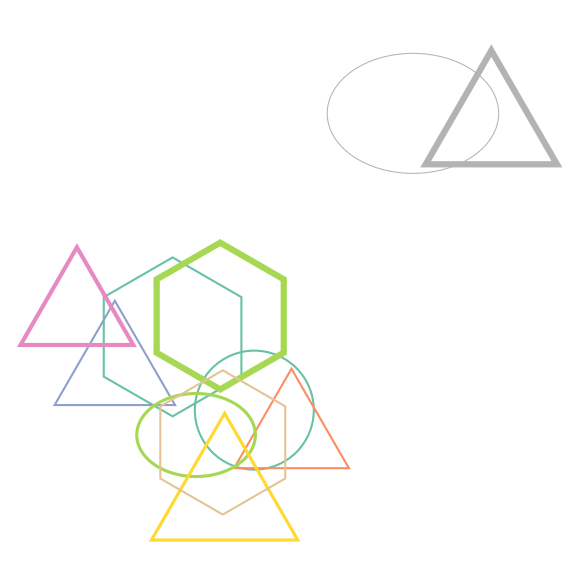[{"shape": "circle", "thickness": 1, "radius": 0.52, "center": [0.44, 0.289]}, {"shape": "hexagon", "thickness": 1, "radius": 0.69, "center": [0.299, 0.416]}, {"shape": "triangle", "thickness": 1, "radius": 0.57, "center": [0.505, 0.246]}, {"shape": "triangle", "thickness": 1, "radius": 0.6, "center": [0.199, 0.358]}, {"shape": "triangle", "thickness": 2, "radius": 0.56, "center": [0.133, 0.458]}, {"shape": "oval", "thickness": 1.5, "radius": 0.51, "center": [0.339, 0.246]}, {"shape": "hexagon", "thickness": 3, "radius": 0.64, "center": [0.381, 0.452]}, {"shape": "triangle", "thickness": 1.5, "radius": 0.73, "center": [0.389, 0.137]}, {"shape": "hexagon", "thickness": 1, "radius": 0.62, "center": [0.386, 0.233]}, {"shape": "triangle", "thickness": 3, "radius": 0.66, "center": [0.851, 0.78]}, {"shape": "oval", "thickness": 0.5, "radius": 0.74, "center": [0.715, 0.803]}]